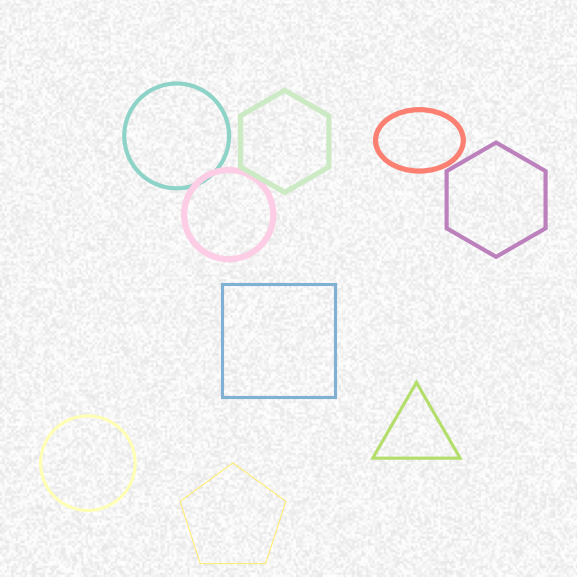[{"shape": "circle", "thickness": 2, "radius": 0.45, "center": [0.306, 0.764]}, {"shape": "circle", "thickness": 1.5, "radius": 0.41, "center": [0.152, 0.197]}, {"shape": "oval", "thickness": 2.5, "radius": 0.38, "center": [0.726, 0.756]}, {"shape": "square", "thickness": 1.5, "radius": 0.49, "center": [0.483, 0.41]}, {"shape": "triangle", "thickness": 1.5, "radius": 0.44, "center": [0.721, 0.249]}, {"shape": "circle", "thickness": 3, "radius": 0.39, "center": [0.396, 0.628]}, {"shape": "hexagon", "thickness": 2, "radius": 0.49, "center": [0.859, 0.653]}, {"shape": "hexagon", "thickness": 2.5, "radius": 0.44, "center": [0.493, 0.754]}, {"shape": "pentagon", "thickness": 0.5, "radius": 0.48, "center": [0.403, 0.101]}]